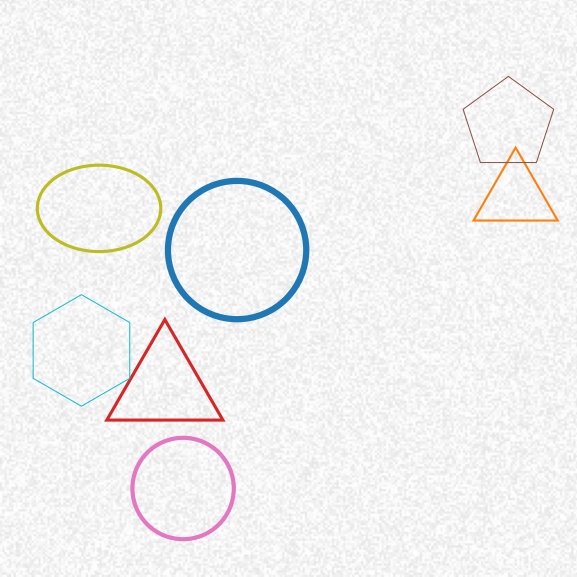[{"shape": "circle", "thickness": 3, "radius": 0.6, "center": [0.411, 0.566]}, {"shape": "triangle", "thickness": 1, "radius": 0.42, "center": [0.893, 0.659]}, {"shape": "triangle", "thickness": 1.5, "radius": 0.58, "center": [0.285, 0.33]}, {"shape": "pentagon", "thickness": 0.5, "radius": 0.41, "center": [0.88, 0.784]}, {"shape": "circle", "thickness": 2, "radius": 0.44, "center": [0.317, 0.153]}, {"shape": "oval", "thickness": 1.5, "radius": 0.53, "center": [0.171, 0.638]}, {"shape": "hexagon", "thickness": 0.5, "radius": 0.48, "center": [0.141, 0.392]}]